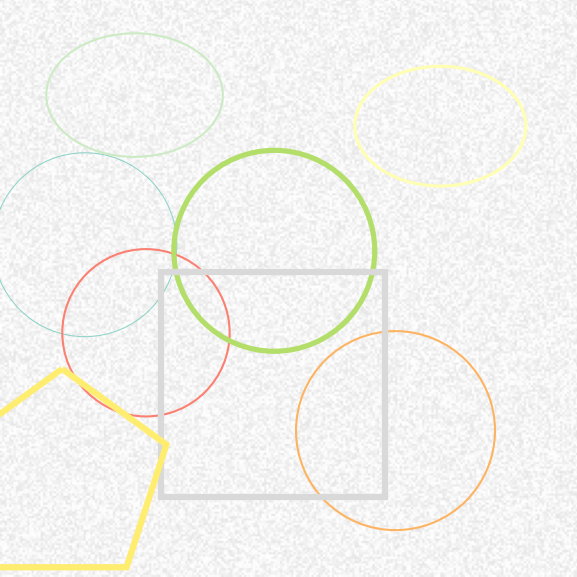[{"shape": "circle", "thickness": 0.5, "radius": 0.8, "center": [0.147, 0.575]}, {"shape": "oval", "thickness": 1.5, "radius": 0.74, "center": [0.762, 0.781]}, {"shape": "circle", "thickness": 1, "radius": 0.72, "center": [0.253, 0.423]}, {"shape": "circle", "thickness": 1, "radius": 0.86, "center": [0.685, 0.253]}, {"shape": "circle", "thickness": 2.5, "radius": 0.87, "center": [0.475, 0.565]}, {"shape": "square", "thickness": 3, "radius": 0.97, "center": [0.473, 0.333]}, {"shape": "oval", "thickness": 1, "radius": 0.76, "center": [0.233, 0.834]}, {"shape": "pentagon", "thickness": 3, "radius": 0.95, "center": [0.108, 0.171]}]